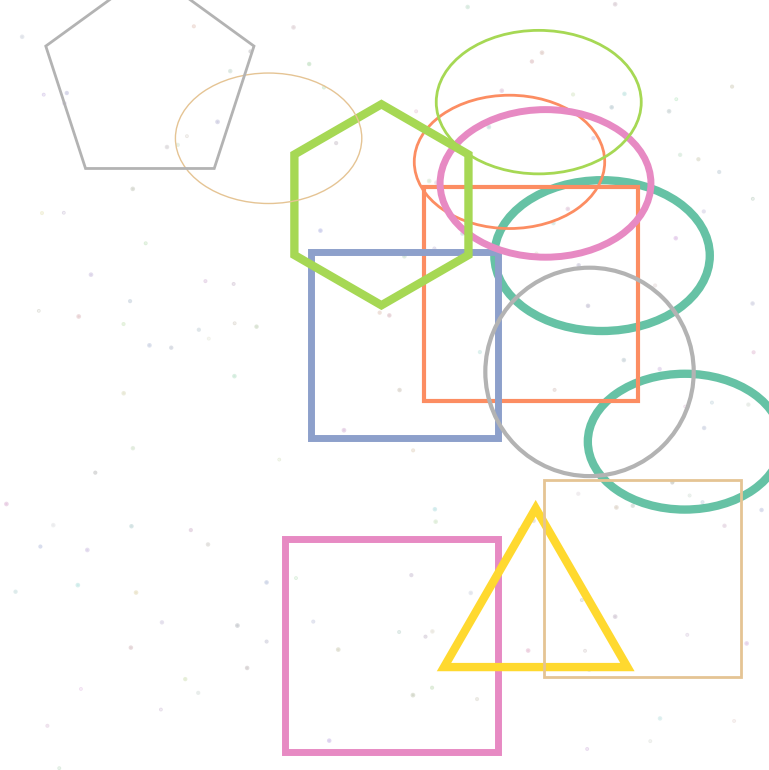[{"shape": "oval", "thickness": 3, "radius": 0.7, "center": [0.782, 0.668]}, {"shape": "oval", "thickness": 3, "radius": 0.63, "center": [0.889, 0.426]}, {"shape": "square", "thickness": 1.5, "radius": 0.69, "center": [0.689, 0.618]}, {"shape": "oval", "thickness": 1, "radius": 0.62, "center": [0.662, 0.79]}, {"shape": "square", "thickness": 2.5, "radius": 0.6, "center": [0.525, 0.552]}, {"shape": "oval", "thickness": 2.5, "radius": 0.68, "center": [0.708, 0.762]}, {"shape": "square", "thickness": 2.5, "radius": 0.69, "center": [0.508, 0.162]}, {"shape": "oval", "thickness": 1, "radius": 0.67, "center": [0.7, 0.867]}, {"shape": "hexagon", "thickness": 3, "radius": 0.65, "center": [0.495, 0.734]}, {"shape": "triangle", "thickness": 3, "radius": 0.69, "center": [0.696, 0.202]}, {"shape": "oval", "thickness": 0.5, "radius": 0.61, "center": [0.349, 0.82]}, {"shape": "square", "thickness": 1, "radius": 0.64, "center": [0.834, 0.249]}, {"shape": "circle", "thickness": 1.5, "radius": 0.68, "center": [0.766, 0.517]}, {"shape": "pentagon", "thickness": 1, "radius": 0.71, "center": [0.195, 0.896]}]